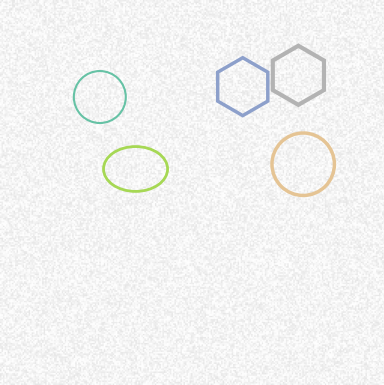[{"shape": "circle", "thickness": 1.5, "radius": 0.34, "center": [0.259, 0.748]}, {"shape": "hexagon", "thickness": 2.5, "radius": 0.38, "center": [0.631, 0.775]}, {"shape": "oval", "thickness": 2, "radius": 0.42, "center": [0.352, 0.561]}, {"shape": "circle", "thickness": 2.5, "radius": 0.41, "center": [0.788, 0.573]}, {"shape": "hexagon", "thickness": 3, "radius": 0.38, "center": [0.775, 0.804]}]